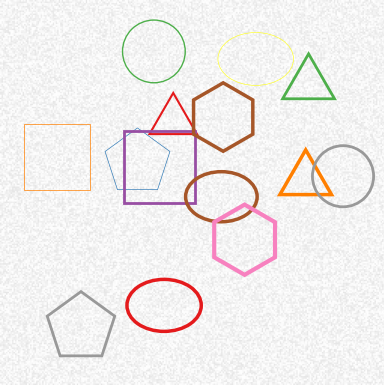[{"shape": "oval", "thickness": 2.5, "radius": 0.48, "center": [0.426, 0.207]}, {"shape": "triangle", "thickness": 1.5, "radius": 0.36, "center": [0.45, 0.687]}, {"shape": "pentagon", "thickness": 0.5, "radius": 0.44, "center": [0.357, 0.579]}, {"shape": "triangle", "thickness": 2, "radius": 0.39, "center": [0.802, 0.782]}, {"shape": "circle", "thickness": 1, "radius": 0.41, "center": [0.4, 0.866]}, {"shape": "square", "thickness": 2, "radius": 0.46, "center": [0.414, 0.566]}, {"shape": "triangle", "thickness": 2.5, "radius": 0.39, "center": [0.794, 0.533]}, {"shape": "square", "thickness": 0.5, "radius": 0.43, "center": [0.148, 0.592]}, {"shape": "oval", "thickness": 0.5, "radius": 0.49, "center": [0.664, 0.847]}, {"shape": "hexagon", "thickness": 2.5, "radius": 0.44, "center": [0.58, 0.696]}, {"shape": "oval", "thickness": 2.5, "radius": 0.46, "center": [0.575, 0.489]}, {"shape": "hexagon", "thickness": 3, "radius": 0.46, "center": [0.635, 0.377]}, {"shape": "pentagon", "thickness": 2, "radius": 0.46, "center": [0.21, 0.15]}, {"shape": "circle", "thickness": 2, "radius": 0.4, "center": [0.891, 0.542]}]